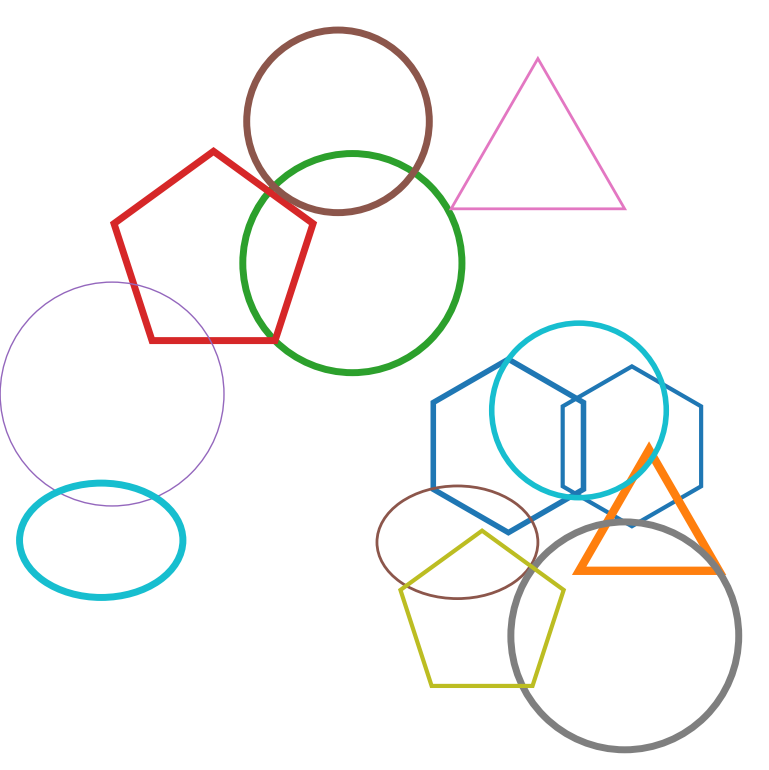[{"shape": "hexagon", "thickness": 1.5, "radius": 0.52, "center": [0.821, 0.42]}, {"shape": "hexagon", "thickness": 2, "radius": 0.56, "center": [0.66, 0.421]}, {"shape": "triangle", "thickness": 3, "radius": 0.52, "center": [0.843, 0.311]}, {"shape": "circle", "thickness": 2.5, "radius": 0.71, "center": [0.458, 0.658]}, {"shape": "pentagon", "thickness": 2.5, "radius": 0.68, "center": [0.277, 0.668]}, {"shape": "circle", "thickness": 0.5, "radius": 0.73, "center": [0.146, 0.488]}, {"shape": "circle", "thickness": 2.5, "radius": 0.59, "center": [0.439, 0.842]}, {"shape": "oval", "thickness": 1, "radius": 0.52, "center": [0.594, 0.296]}, {"shape": "triangle", "thickness": 1, "radius": 0.65, "center": [0.699, 0.794]}, {"shape": "circle", "thickness": 2.5, "radius": 0.74, "center": [0.811, 0.174]}, {"shape": "pentagon", "thickness": 1.5, "radius": 0.56, "center": [0.626, 0.199]}, {"shape": "circle", "thickness": 2, "radius": 0.57, "center": [0.752, 0.467]}, {"shape": "oval", "thickness": 2.5, "radius": 0.53, "center": [0.131, 0.298]}]